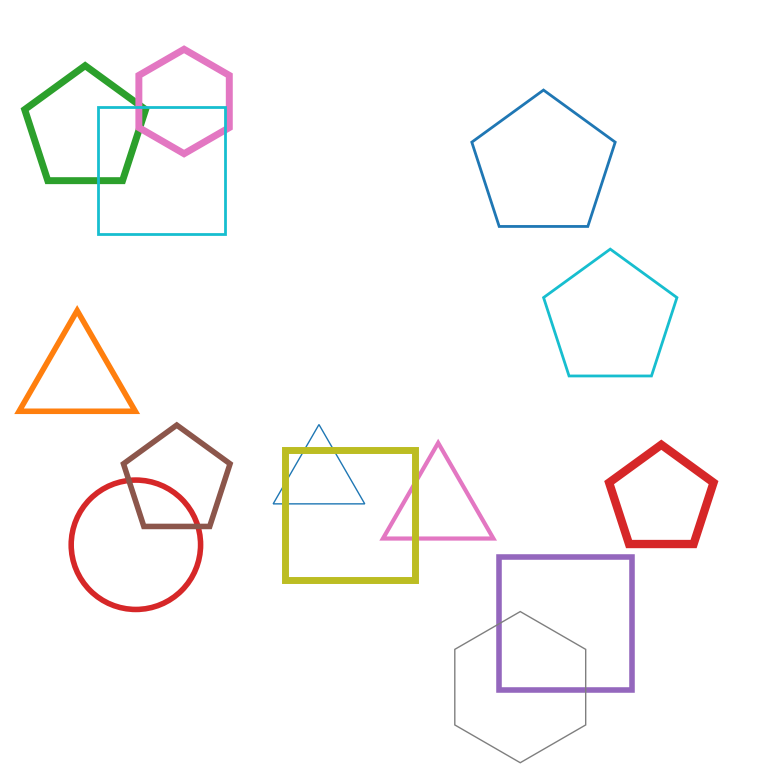[{"shape": "triangle", "thickness": 0.5, "radius": 0.34, "center": [0.414, 0.38]}, {"shape": "pentagon", "thickness": 1, "radius": 0.49, "center": [0.706, 0.785]}, {"shape": "triangle", "thickness": 2, "radius": 0.44, "center": [0.1, 0.509]}, {"shape": "pentagon", "thickness": 2.5, "radius": 0.41, "center": [0.111, 0.832]}, {"shape": "pentagon", "thickness": 3, "radius": 0.36, "center": [0.859, 0.351]}, {"shape": "circle", "thickness": 2, "radius": 0.42, "center": [0.176, 0.293]}, {"shape": "square", "thickness": 2, "radius": 0.43, "center": [0.734, 0.19]}, {"shape": "pentagon", "thickness": 2, "radius": 0.36, "center": [0.23, 0.375]}, {"shape": "hexagon", "thickness": 2.5, "radius": 0.34, "center": [0.239, 0.868]}, {"shape": "triangle", "thickness": 1.5, "radius": 0.41, "center": [0.569, 0.342]}, {"shape": "hexagon", "thickness": 0.5, "radius": 0.49, "center": [0.676, 0.108]}, {"shape": "square", "thickness": 2.5, "radius": 0.42, "center": [0.454, 0.331]}, {"shape": "pentagon", "thickness": 1, "radius": 0.46, "center": [0.793, 0.585]}, {"shape": "square", "thickness": 1, "radius": 0.41, "center": [0.21, 0.779]}]